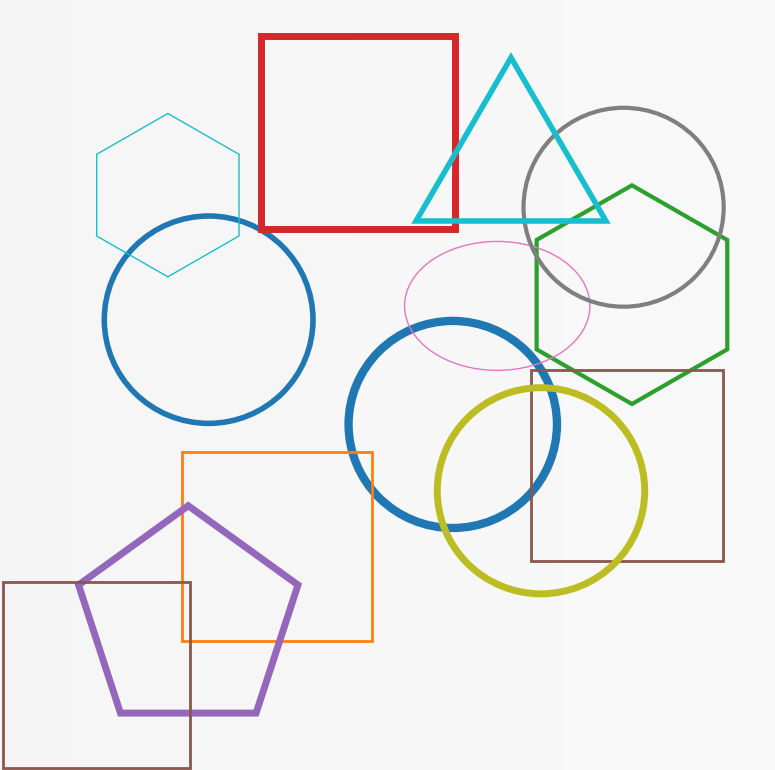[{"shape": "circle", "thickness": 3, "radius": 0.67, "center": [0.584, 0.449]}, {"shape": "circle", "thickness": 2, "radius": 0.67, "center": [0.269, 0.585]}, {"shape": "square", "thickness": 1, "radius": 0.61, "center": [0.357, 0.29]}, {"shape": "hexagon", "thickness": 1.5, "radius": 0.71, "center": [0.815, 0.617]}, {"shape": "square", "thickness": 2.5, "radius": 0.63, "center": [0.462, 0.828]}, {"shape": "pentagon", "thickness": 2.5, "radius": 0.74, "center": [0.243, 0.194]}, {"shape": "square", "thickness": 1, "radius": 0.6, "center": [0.125, 0.124]}, {"shape": "square", "thickness": 1, "radius": 0.62, "center": [0.809, 0.395]}, {"shape": "oval", "thickness": 0.5, "radius": 0.6, "center": [0.642, 0.603]}, {"shape": "circle", "thickness": 1.5, "radius": 0.65, "center": [0.805, 0.731]}, {"shape": "circle", "thickness": 2.5, "radius": 0.67, "center": [0.698, 0.363]}, {"shape": "triangle", "thickness": 2, "radius": 0.71, "center": [0.659, 0.784]}, {"shape": "hexagon", "thickness": 0.5, "radius": 0.53, "center": [0.217, 0.747]}]